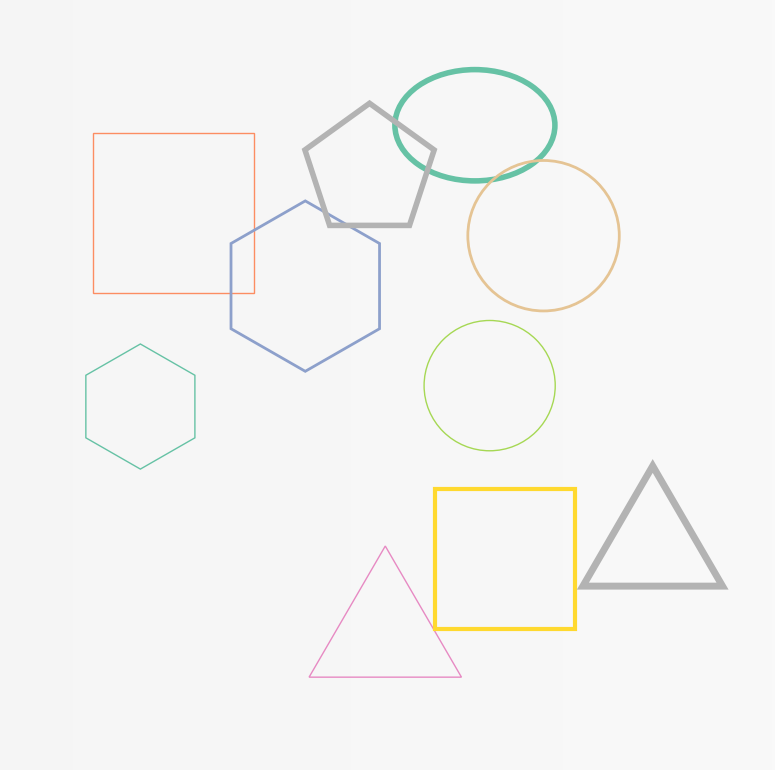[{"shape": "hexagon", "thickness": 0.5, "radius": 0.41, "center": [0.181, 0.472]}, {"shape": "oval", "thickness": 2, "radius": 0.52, "center": [0.613, 0.837]}, {"shape": "square", "thickness": 0.5, "radius": 0.52, "center": [0.224, 0.723]}, {"shape": "hexagon", "thickness": 1, "radius": 0.55, "center": [0.394, 0.628]}, {"shape": "triangle", "thickness": 0.5, "radius": 0.57, "center": [0.497, 0.177]}, {"shape": "circle", "thickness": 0.5, "radius": 0.42, "center": [0.632, 0.499]}, {"shape": "square", "thickness": 1.5, "radius": 0.45, "center": [0.652, 0.274]}, {"shape": "circle", "thickness": 1, "radius": 0.49, "center": [0.701, 0.694]}, {"shape": "pentagon", "thickness": 2, "radius": 0.44, "center": [0.477, 0.778]}, {"shape": "triangle", "thickness": 2.5, "radius": 0.52, "center": [0.842, 0.291]}]